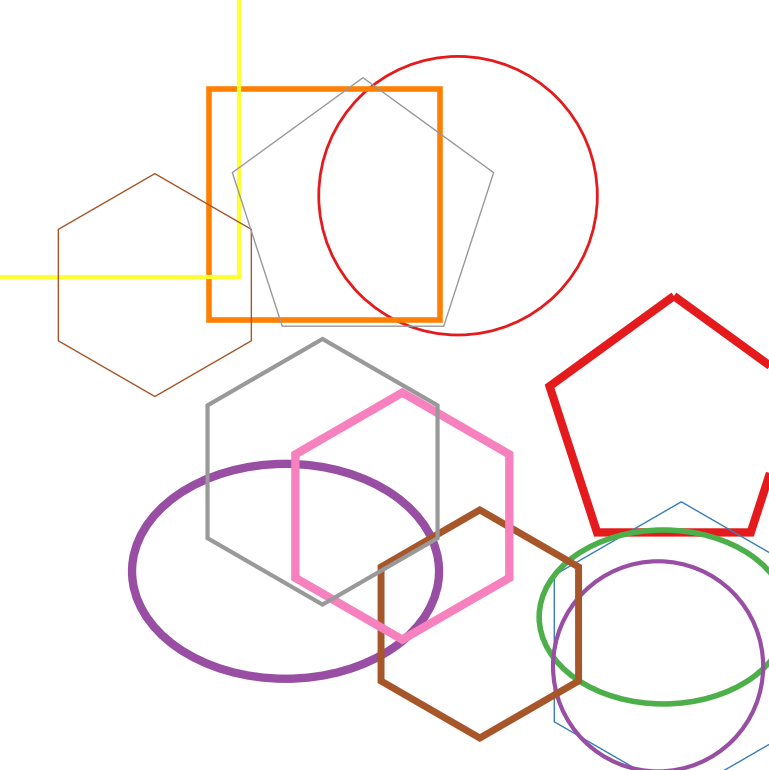[{"shape": "pentagon", "thickness": 3, "radius": 0.85, "center": [0.875, 0.446]}, {"shape": "circle", "thickness": 1, "radius": 0.9, "center": [0.595, 0.746]}, {"shape": "hexagon", "thickness": 0.5, "radius": 0.95, "center": [0.885, 0.158]}, {"shape": "oval", "thickness": 2, "radius": 0.81, "center": [0.862, 0.199]}, {"shape": "oval", "thickness": 3, "radius": 1.0, "center": [0.371, 0.258]}, {"shape": "circle", "thickness": 1.5, "radius": 0.68, "center": [0.855, 0.135]}, {"shape": "square", "thickness": 2, "radius": 0.75, "center": [0.422, 0.735]}, {"shape": "square", "thickness": 1.5, "radius": 0.95, "center": [0.119, 0.83]}, {"shape": "hexagon", "thickness": 2.5, "radius": 0.74, "center": [0.623, 0.19]}, {"shape": "hexagon", "thickness": 0.5, "radius": 0.72, "center": [0.201, 0.63]}, {"shape": "hexagon", "thickness": 3, "radius": 0.8, "center": [0.523, 0.33]}, {"shape": "hexagon", "thickness": 1.5, "radius": 0.86, "center": [0.419, 0.387]}, {"shape": "pentagon", "thickness": 0.5, "radius": 0.89, "center": [0.471, 0.721]}]